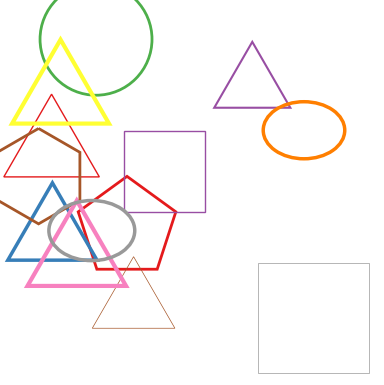[{"shape": "triangle", "thickness": 1, "radius": 0.72, "center": [0.134, 0.612]}, {"shape": "pentagon", "thickness": 2, "radius": 0.67, "center": [0.33, 0.409]}, {"shape": "triangle", "thickness": 2.5, "radius": 0.67, "center": [0.136, 0.391]}, {"shape": "circle", "thickness": 2, "radius": 0.73, "center": [0.249, 0.898]}, {"shape": "square", "thickness": 1, "radius": 0.53, "center": [0.428, 0.555]}, {"shape": "triangle", "thickness": 1.5, "radius": 0.57, "center": [0.655, 0.777]}, {"shape": "oval", "thickness": 2.5, "radius": 0.53, "center": [0.79, 0.662]}, {"shape": "triangle", "thickness": 3, "radius": 0.73, "center": [0.157, 0.752]}, {"shape": "triangle", "thickness": 0.5, "radius": 0.62, "center": [0.347, 0.209]}, {"shape": "hexagon", "thickness": 2, "radius": 0.62, "center": [0.1, 0.542]}, {"shape": "triangle", "thickness": 3, "radius": 0.74, "center": [0.199, 0.331]}, {"shape": "square", "thickness": 0.5, "radius": 0.72, "center": [0.815, 0.174]}, {"shape": "oval", "thickness": 2.5, "radius": 0.56, "center": [0.238, 0.401]}]